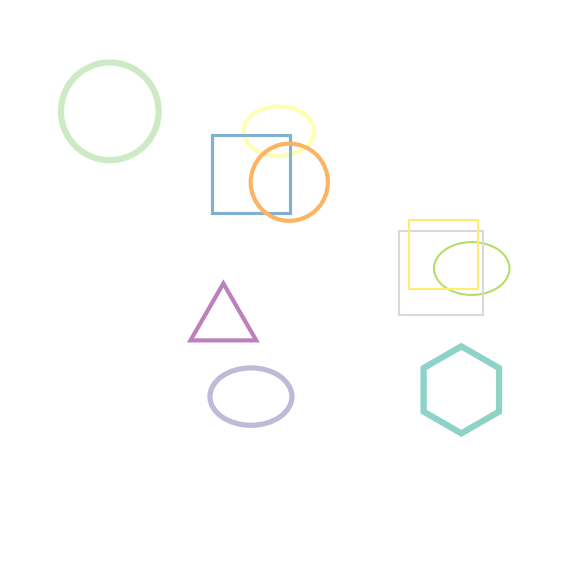[{"shape": "hexagon", "thickness": 3, "radius": 0.38, "center": [0.799, 0.324]}, {"shape": "oval", "thickness": 2, "radius": 0.31, "center": [0.483, 0.772]}, {"shape": "oval", "thickness": 2.5, "radius": 0.35, "center": [0.435, 0.312]}, {"shape": "square", "thickness": 1.5, "radius": 0.34, "center": [0.435, 0.698]}, {"shape": "circle", "thickness": 2, "radius": 0.33, "center": [0.501, 0.684]}, {"shape": "oval", "thickness": 1, "radius": 0.33, "center": [0.817, 0.534]}, {"shape": "square", "thickness": 1, "radius": 0.36, "center": [0.763, 0.527]}, {"shape": "triangle", "thickness": 2, "radius": 0.33, "center": [0.387, 0.443]}, {"shape": "circle", "thickness": 3, "radius": 0.42, "center": [0.19, 0.806]}, {"shape": "square", "thickness": 1, "radius": 0.3, "center": [0.768, 0.559]}]